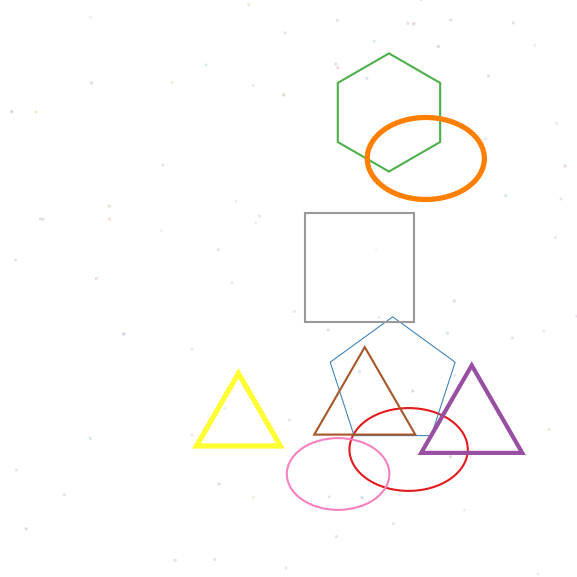[{"shape": "oval", "thickness": 1, "radius": 0.51, "center": [0.708, 0.221]}, {"shape": "pentagon", "thickness": 0.5, "radius": 0.57, "center": [0.68, 0.337]}, {"shape": "hexagon", "thickness": 1, "radius": 0.51, "center": [0.674, 0.804]}, {"shape": "triangle", "thickness": 2, "radius": 0.51, "center": [0.817, 0.265]}, {"shape": "oval", "thickness": 2.5, "radius": 0.51, "center": [0.737, 0.725]}, {"shape": "triangle", "thickness": 2.5, "radius": 0.42, "center": [0.413, 0.269]}, {"shape": "triangle", "thickness": 1, "radius": 0.51, "center": [0.632, 0.297]}, {"shape": "oval", "thickness": 1, "radius": 0.44, "center": [0.585, 0.178]}, {"shape": "square", "thickness": 1, "radius": 0.47, "center": [0.623, 0.535]}]